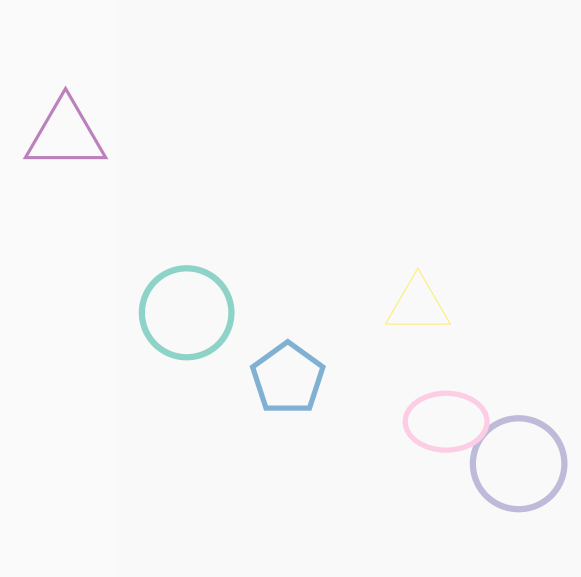[{"shape": "circle", "thickness": 3, "radius": 0.39, "center": [0.321, 0.458]}, {"shape": "circle", "thickness": 3, "radius": 0.39, "center": [0.892, 0.196]}, {"shape": "pentagon", "thickness": 2.5, "radius": 0.32, "center": [0.495, 0.344]}, {"shape": "oval", "thickness": 2.5, "radius": 0.35, "center": [0.768, 0.269]}, {"shape": "triangle", "thickness": 1.5, "radius": 0.4, "center": [0.113, 0.766]}, {"shape": "triangle", "thickness": 0.5, "radius": 0.32, "center": [0.719, 0.47]}]